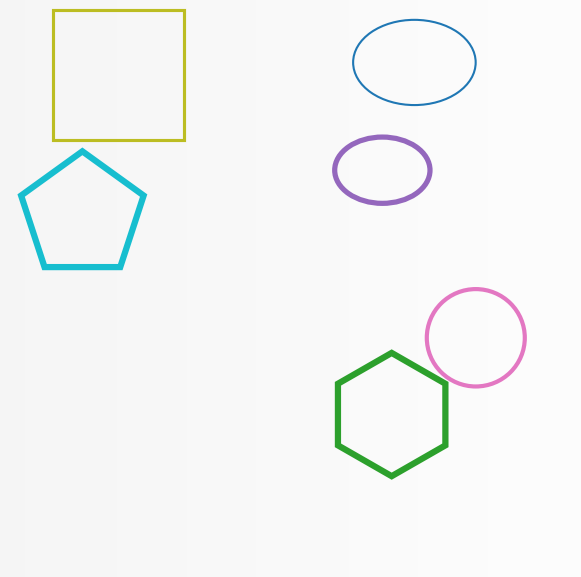[{"shape": "oval", "thickness": 1, "radius": 0.53, "center": [0.713, 0.891]}, {"shape": "hexagon", "thickness": 3, "radius": 0.53, "center": [0.674, 0.281]}, {"shape": "oval", "thickness": 2.5, "radius": 0.41, "center": [0.658, 0.704]}, {"shape": "circle", "thickness": 2, "radius": 0.42, "center": [0.819, 0.414]}, {"shape": "square", "thickness": 1.5, "radius": 0.56, "center": [0.204, 0.869]}, {"shape": "pentagon", "thickness": 3, "radius": 0.55, "center": [0.142, 0.626]}]